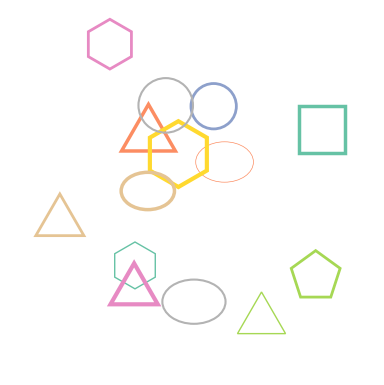[{"shape": "hexagon", "thickness": 1, "radius": 0.3, "center": [0.351, 0.311]}, {"shape": "square", "thickness": 2.5, "radius": 0.3, "center": [0.837, 0.663]}, {"shape": "triangle", "thickness": 2.5, "radius": 0.4, "center": [0.386, 0.648]}, {"shape": "oval", "thickness": 0.5, "radius": 0.37, "center": [0.583, 0.579]}, {"shape": "circle", "thickness": 2, "radius": 0.29, "center": [0.555, 0.724]}, {"shape": "hexagon", "thickness": 2, "radius": 0.32, "center": [0.285, 0.885]}, {"shape": "triangle", "thickness": 3, "radius": 0.35, "center": [0.348, 0.245]}, {"shape": "pentagon", "thickness": 2, "radius": 0.33, "center": [0.82, 0.282]}, {"shape": "triangle", "thickness": 1, "radius": 0.36, "center": [0.679, 0.169]}, {"shape": "hexagon", "thickness": 3, "radius": 0.43, "center": [0.463, 0.6]}, {"shape": "oval", "thickness": 2.5, "radius": 0.35, "center": [0.384, 0.504]}, {"shape": "triangle", "thickness": 2, "radius": 0.36, "center": [0.155, 0.424]}, {"shape": "oval", "thickness": 1.5, "radius": 0.41, "center": [0.504, 0.216]}, {"shape": "circle", "thickness": 1.5, "radius": 0.35, "center": [0.43, 0.726]}]